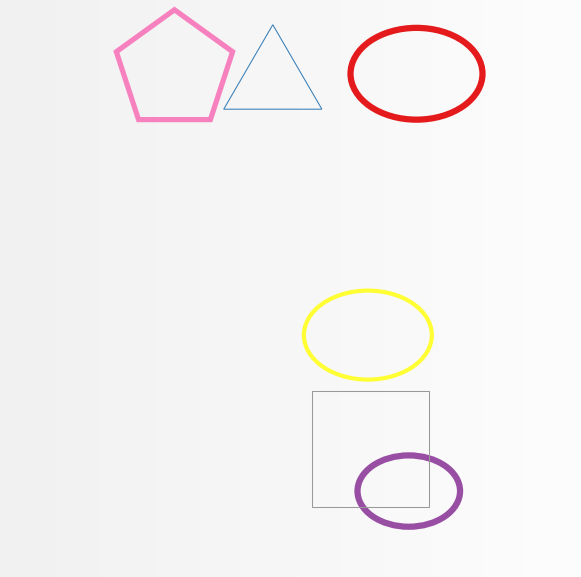[{"shape": "oval", "thickness": 3, "radius": 0.57, "center": [0.717, 0.871]}, {"shape": "triangle", "thickness": 0.5, "radius": 0.49, "center": [0.469, 0.859]}, {"shape": "oval", "thickness": 3, "radius": 0.44, "center": [0.703, 0.149]}, {"shape": "oval", "thickness": 2, "radius": 0.55, "center": [0.633, 0.419]}, {"shape": "pentagon", "thickness": 2.5, "radius": 0.53, "center": [0.3, 0.877]}, {"shape": "square", "thickness": 0.5, "radius": 0.5, "center": [0.637, 0.222]}]